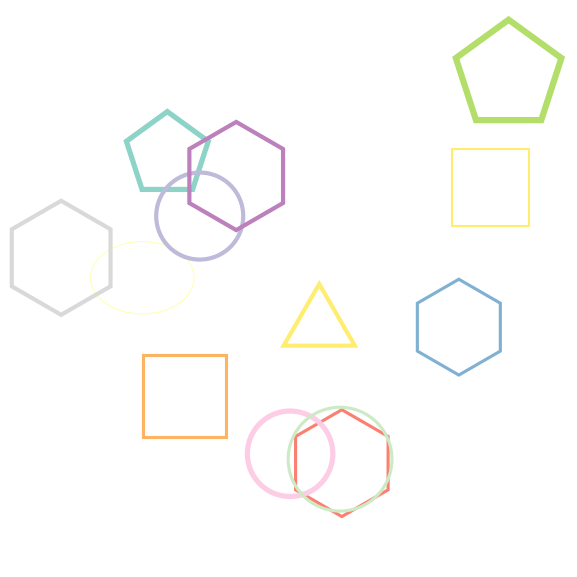[{"shape": "pentagon", "thickness": 2.5, "radius": 0.37, "center": [0.29, 0.731]}, {"shape": "oval", "thickness": 0.5, "radius": 0.45, "center": [0.246, 0.518]}, {"shape": "circle", "thickness": 2, "radius": 0.38, "center": [0.346, 0.625]}, {"shape": "hexagon", "thickness": 1.5, "radius": 0.46, "center": [0.592, 0.197]}, {"shape": "hexagon", "thickness": 1.5, "radius": 0.41, "center": [0.795, 0.433]}, {"shape": "square", "thickness": 1.5, "radius": 0.36, "center": [0.32, 0.313]}, {"shape": "pentagon", "thickness": 3, "radius": 0.48, "center": [0.881, 0.869]}, {"shape": "circle", "thickness": 2.5, "radius": 0.37, "center": [0.502, 0.213]}, {"shape": "hexagon", "thickness": 2, "radius": 0.49, "center": [0.106, 0.553]}, {"shape": "hexagon", "thickness": 2, "radius": 0.47, "center": [0.409, 0.694]}, {"shape": "circle", "thickness": 1.5, "radius": 0.45, "center": [0.589, 0.204]}, {"shape": "triangle", "thickness": 2, "radius": 0.36, "center": [0.553, 0.436]}, {"shape": "square", "thickness": 1, "radius": 0.33, "center": [0.849, 0.674]}]